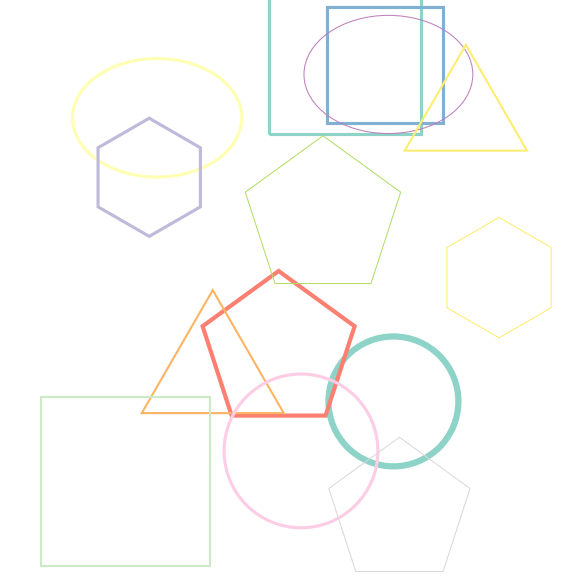[{"shape": "circle", "thickness": 3, "radius": 0.56, "center": [0.681, 0.304]}, {"shape": "square", "thickness": 1.5, "radius": 0.66, "center": [0.597, 0.899]}, {"shape": "oval", "thickness": 1.5, "radius": 0.73, "center": [0.272, 0.795]}, {"shape": "hexagon", "thickness": 1.5, "radius": 0.51, "center": [0.258, 0.692]}, {"shape": "pentagon", "thickness": 2, "radius": 0.69, "center": [0.482, 0.391]}, {"shape": "square", "thickness": 1.5, "radius": 0.5, "center": [0.666, 0.887]}, {"shape": "triangle", "thickness": 1, "radius": 0.71, "center": [0.368, 0.355]}, {"shape": "pentagon", "thickness": 0.5, "radius": 0.71, "center": [0.559, 0.623]}, {"shape": "circle", "thickness": 1.5, "radius": 0.67, "center": [0.521, 0.218]}, {"shape": "pentagon", "thickness": 0.5, "radius": 0.64, "center": [0.692, 0.113]}, {"shape": "oval", "thickness": 0.5, "radius": 0.73, "center": [0.673, 0.87]}, {"shape": "square", "thickness": 1, "radius": 0.73, "center": [0.218, 0.165]}, {"shape": "hexagon", "thickness": 0.5, "radius": 0.52, "center": [0.864, 0.518]}, {"shape": "triangle", "thickness": 1, "radius": 0.61, "center": [0.807, 0.799]}]